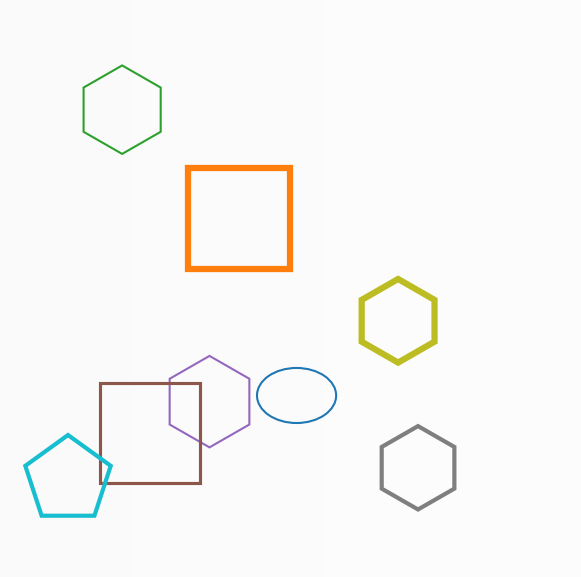[{"shape": "oval", "thickness": 1, "radius": 0.34, "center": [0.51, 0.314]}, {"shape": "square", "thickness": 3, "radius": 0.44, "center": [0.411, 0.621]}, {"shape": "hexagon", "thickness": 1, "radius": 0.38, "center": [0.21, 0.809]}, {"shape": "hexagon", "thickness": 1, "radius": 0.4, "center": [0.36, 0.304]}, {"shape": "square", "thickness": 1.5, "radius": 0.43, "center": [0.258, 0.249]}, {"shape": "hexagon", "thickness": 2, "radius": 0.36, "center": [0.719, 0.189]}, {"shape": "hexagon", "thickness": 3, "radius": 0.36, "center": [0.685, 0.444]}, {"shape": "pentagon", "thickness": 2, "radius": 0.39, "center": [0.117, 0.169]}]